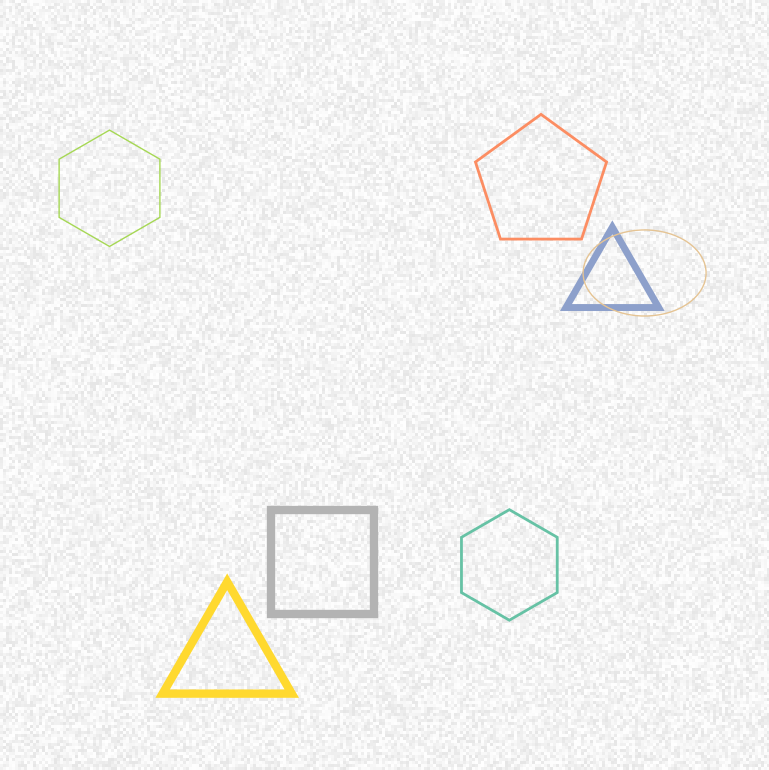[{"shape": "hexagon", "thickness": 1, "radius": 0.36, "center": [0.661, 0.266]}, {"shape": "pentagon", "thickness": 1, "radius": 0.45, "center": [0.703, 0.762]}, {"shape": "triangle", "thickness": 2.5, "radius": 0.35, "center": [0.795, 0.635]}, {"shape": "hexagon", "thickness": 0.5, "radius": 0.38, "center": [0.142, 0.755]}, {"shape": "triangle", "thickness": 3, "radius": 0.48, "center": [0.295, 0.148]}, {"shape": "oval", "thickness": 0.5, "radius": 0.4, "center": [0.837, 0.645]}, {"shape": "square", "thickness": 3, "radius": 0.34, "center": [0.419, 0.27]}]